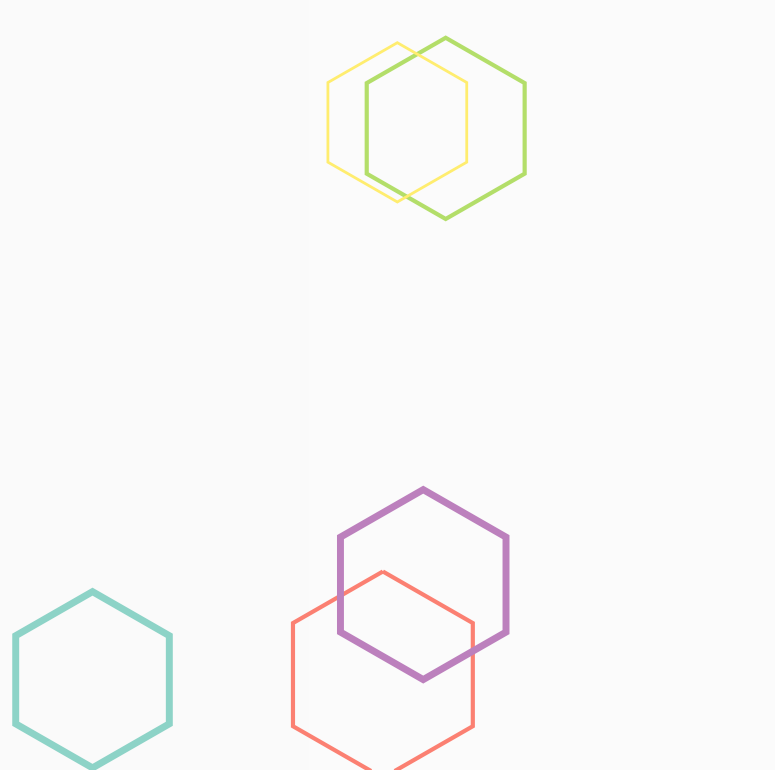[{"shape": "hexagon", "thickness": 2.5, "radius": 0.57, "center": [0.119, 0.117]}, {"shape": "hexagon", "thickness": 1.5, "radius": 0.67, "center": [0.494, 0.124]}, {"shape": "hexagon", "thickness": 1.5, "radius": 0.59, "center": [0.575, 0.833]}, {"shape": "hexagon", "thickness": 2.5, "radius": 0.62, "center": [0.546, 0.241]}, {"shape": "hexagon", "thickness": 1, "radius": 0.52, "center": [0.513, 0.841]}]